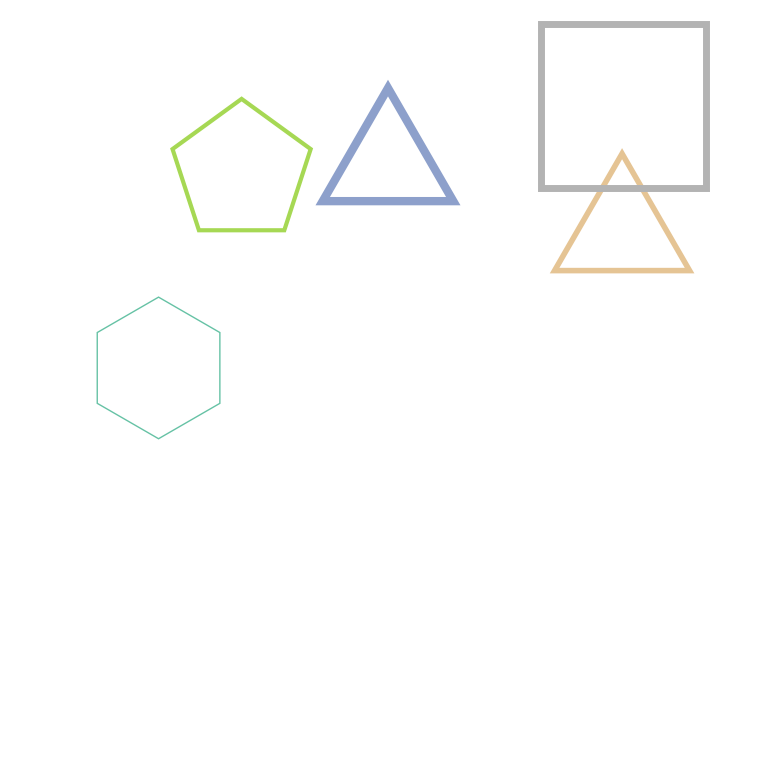[{"shape": "hexagon", "thickness": 0.5, "radius": 0.46, "center": [0.206, 0.522]}, {"shape": "triangle", "thickness": 3, "radius": 0.49, "center": [0.504, 0.788]}, {"shape": "pentagon", "thickness": 1.5, "radius": 0.47, "center": [0.314, 0.777]}, {"shape": "triangle", "thickness": 2, "radius": 0.51, "center": [0.808, 0.699]}, {"shape": "square", "thickness": 2.5, "radius": 0.53, "center": [0.81, 0.862]}]